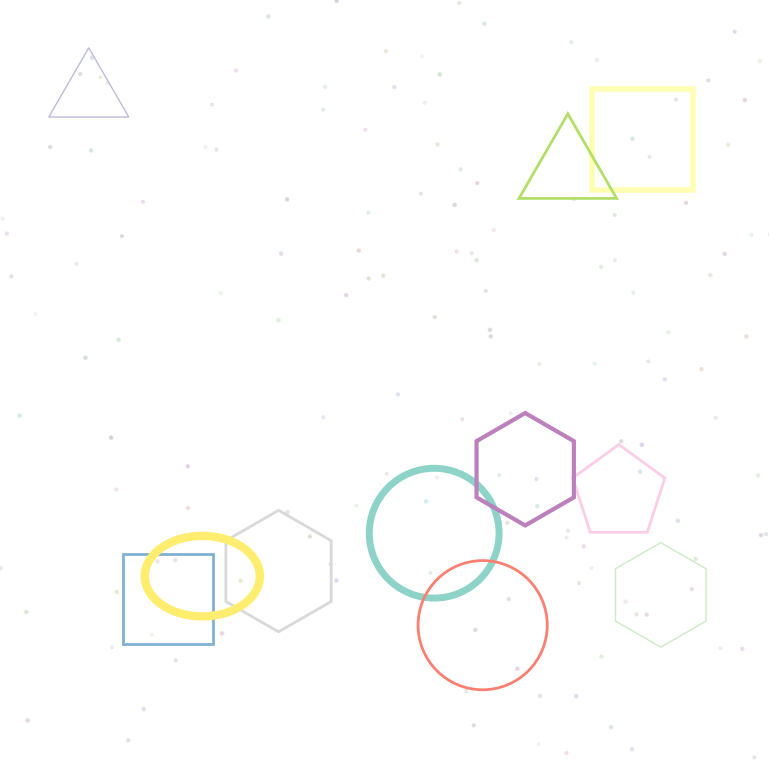[{"shape": "circle", "thickness": 2.5, "radius": 0.42, "center": [0.564, 0.308]}, {"shape": "square", "thickness": 2, "radius": 0.33, "center": [0.834, 0.819]}, {"shape": "triangle", "thickness": 0.5, "radius": 0.3, "center": [0.115, 0.878]}, {"shape": "circle", "thickness": 1, "radius": 0.42, "center": [0.627, 0.188]}, {"shape": "square", "thickness": 1, "radius": 0.29, "center": [0.218, 0.222]}, {"shape": "triangle", "thickness": 1, "radius": 0.37, "center": [0.737, 0.779]}, {"shape": "pentagon", "thickness": 1, "radius": 0.31, "center": [0.804, 0.36]}, {"shape": "hexagon", "thickness": 1, "radius": 0.39, "center": [0.362, 0.258]}, {"shape": "hexagon", "thickness": 1.5, "radius": 0.36, "center": [0.682, 0.391]}, {"shape": "hexagon", "thickness": 0.5, "radius": 0.34, "center": [0.858, 0.227]}, {"shape": "oval", "thickness": 3, "radius": 0.37, "center": [0.263, 0.252]}]